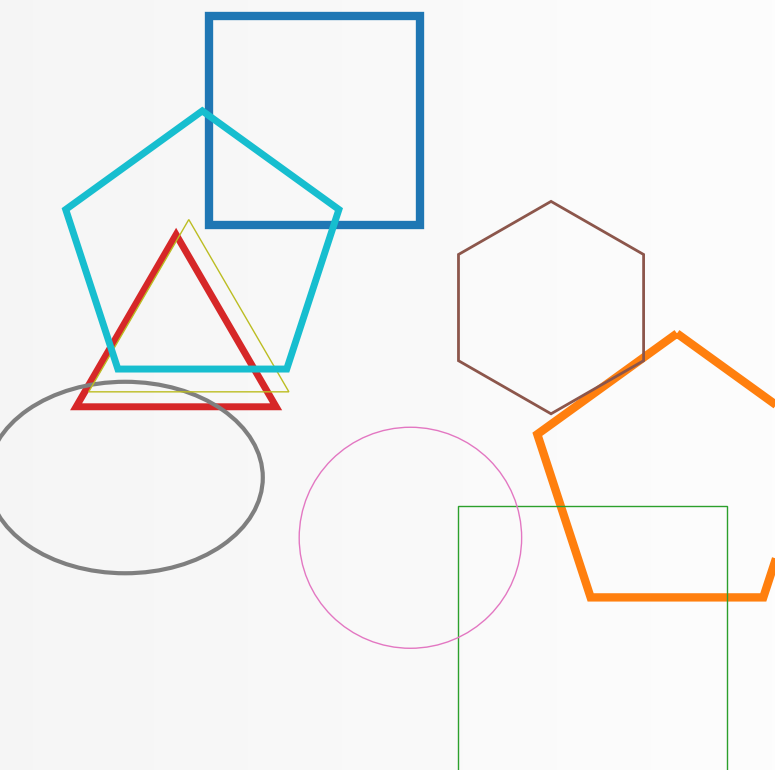[{"shape": "square", "thickness": 3, "radius": 0.68, "center": [0.406, 0.844]}, {"shape": "pentagon", "thickness": 3, "radius": 0.95, "center": [0.874, 0.377]}, {"shape": "square", "thickness": 0.5, "radius": 0.87, "center": [0.764, 0.169]}, {"shape": "triangle", "thickness": 2.5, "radius": 0.75, "center": [0.227, 0.546]}, {"shape": "hexagon", "thickness": 1, "radius": 0.69, "center": [0.711, 0.601]}, {"shape": "circle", "thickness": 0.5, "radius": 0.72, "center": [0.53, 0.302]}, {"shape": "oval", "thickness": 1.5, "radius": 0.89, "center": [0.161, 0.38]}, {"shape": "triangle", "thickness": 0.5, "radius": 0.75, "center": [0.244, 0.566]}, {"shape": "pentagon", "thickness": 2.5, "radius": 0.93, "center": [0.261, 0.671]}]